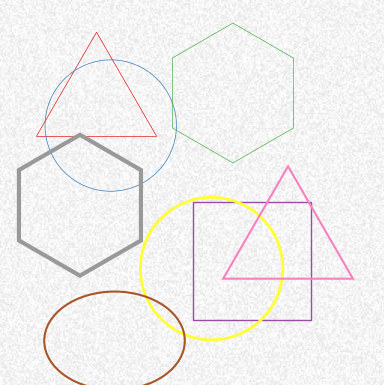[{"shape": "triangle", "thickness": 0.5, "radius": 0.9, "center": [0.251, 0.736]}, {"shape": "circle", "thickness": 0.5, "radius": 0.85, "center": [0.288, 0.674]}, {"shape": "hexagon", "thickness": 0.5, "radius": 0.91, "center": [0.605, 0.758]}, {"shape": "square", "thickness": 1, "radius": 0.77, "center": [0.655, 0.323]}, {"shape": "circle", "thickness": 2, "radius": 0.93, "center": [0.55, 0.302]}, {"shape": "oval", "thickness": 1.5, "radius": 0.91, "center": [0.297, 0.115]}, {"shape": "triangle", "thickness": 1.5, "radius": 0.97, "center": [0.748, 0.373]}, {"shape": "hexagon", "thickness": 3, "radius": 0.91, "center": [0.208, 0.467]}]